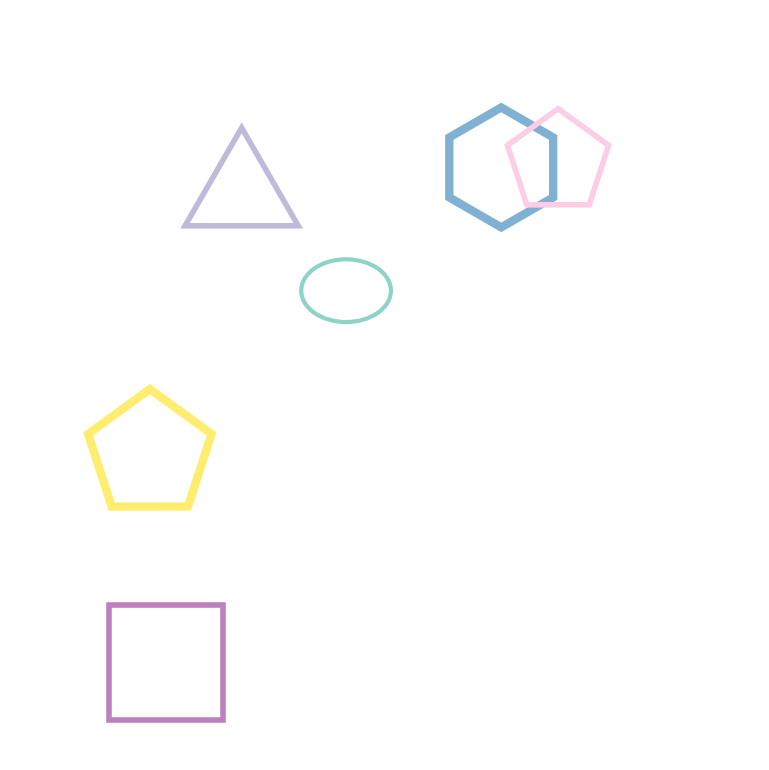[{"shape": "oval", "thickness": 1.5, "radius": 0.29, "center": [0.449, 0.623]}, {"shape": "triangle", "thickness": 2, "radius": 0.42, "center": [0.314, 0.749]}, {"shape": "hexagon", "thickness": 3, "radius": 0.39, "center": [0.651, 0.783]}, {"shape": "pentagon", "thickness": 2, "radius": 0.35, "center": [0.725, 0.79]}, {"shape": "square", "thickness": 2, "radius": 0.37, "center": [0.216, 0.14]}, {"shape": "pentagon", "thickness": 3, "radius": 0.42, "center": [0.195, 0.41]}]